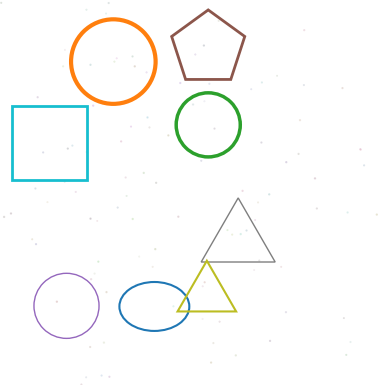[{"shape": "oval", "thickness": 1.5, "radius": 0.45, "center": [0.401, 0.204]}, {"shape": "circle", "thickness": 3, "radius": 0.55, "center": [0.294, 0.84]}, {"shape": "circle", "thickness": 2.5, "radius": 0.42, "center": [0.541, 0.676]}, {"shape": "circle", "thickness": 1, "radius": 0.42, "center": [0.173, 0.206]}, {"shape": "pentagon", "thickness": 2, "radius": 0.5, "center": [0.541, 0.874]}, {"shape": "triangle", "thickness": 1, "radius": 0.55, "center": [0.619, 0.375]}, {"shape": "triangle", "thickness": 1.5, "radius": 0.44, "center": [0.537, 0.235]}, {"shape": "square", "thickness": 2, "radius": 0.48, "center": [0.129, 0.629]}]